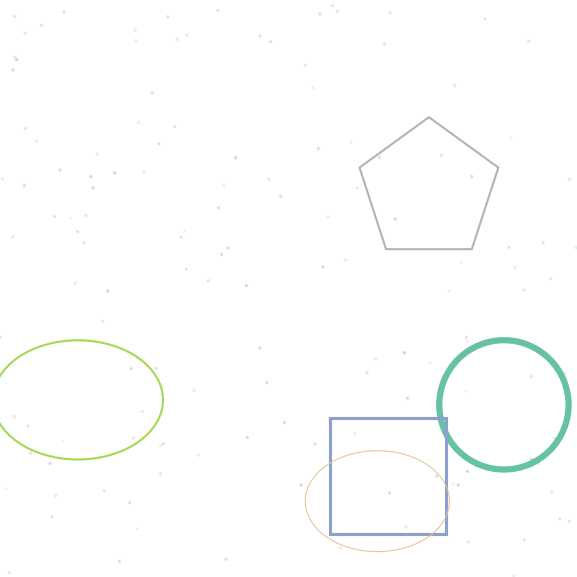[{"shape": "circle", "thickness": 3, "radius": 0.56, "center": [0.873, 0.298]}, {"shape": "square", "thickness": 1.5, "radius": 0.5, "center": [0.672, 0.176]}, {"shape": "oval", "thickness": 1, "radius": 0.74, "center": [0.135, 0.307]}, {"shape": "oval", "thickness": 0.5, "radius": 0.62, "center": [0.653, 0.131]}, {"shape": "pentagon", "thickness": 1, "radius": 0.63, "center": [0.743, 0.67]}]